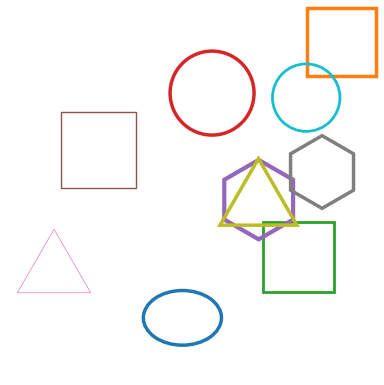[{"shape": "oval", "thickness": 2.5, "radius": 0.51, "center": [0.474, 0.174]}, {"shape": "square", "thickness": 2.5, "radius": 0.44, "center": [0.887, 0.891]}, {"shape": "square", "thickness": 2, "radius": 0.46, "center": [0.775, 0.333]}, {"shape": "circle", "thickness": 2.5, "radius": 0.55, "center": [0.551, 0.758]}, {"shape": "hexagon", "thickness": 3, "radius": 0.52, "center": [0.672, 0.481]}, {"shape": "square", "thickness": 1, "radius": 0.49, "center": [0.256, 0.611]}, {"shape": "triangle", "thickness": 0.5, "radius": 0.55, "center": [0.14, 0.295]}, {"shape": "hexagon", "thickness": 2.5, "radius": 0.47, "center": [0.836, 0.553]}, {"shape": "triangle", "thickness": 2.5, "radius": 0.58, "center": [0.671, 0.473]}, {"shape": "circle", "thickness": 2, "radius": 0.44, "center": [0.795, 0.746]}]